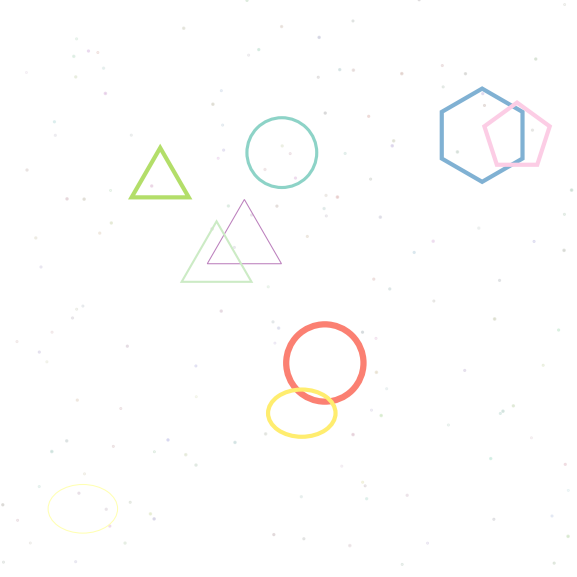[{"shape": "circle", "thickness": 1.5, "radius": 0.3, "center": [0.488, 0.735]}, {"shape": "oval", "thickness": 0.5, "radius": 0.3, "center": [0.143, 0.118]}, {"shape": "circle", "thickness": 3, "radius": 0.33, "center": [0.563, 0.371]}, {"shape": "hexagon", "thickness": 2, "radius": 0.4, "center": [0.835, 0.765]}, {"shape": "triangle", "thickness": 2, "radius": 0.29, "center": [0.277, 0.686]}, {"shape": "pentagon", "thickness": 2, "radius": 0.3, "center": [0.895, 0.762]}, {"shape": "triangle", "thickness": 0.5, "radius": 0.37, "center": [0.423, 0.58]}, {"shape": "triangle", "thickness": 1, "radius": 0.35, "center": [0.375, 0.546]}, {"shape": "oval", "thickness": 2, "radius": 0.29, "center": [0.523, 0.284]}]